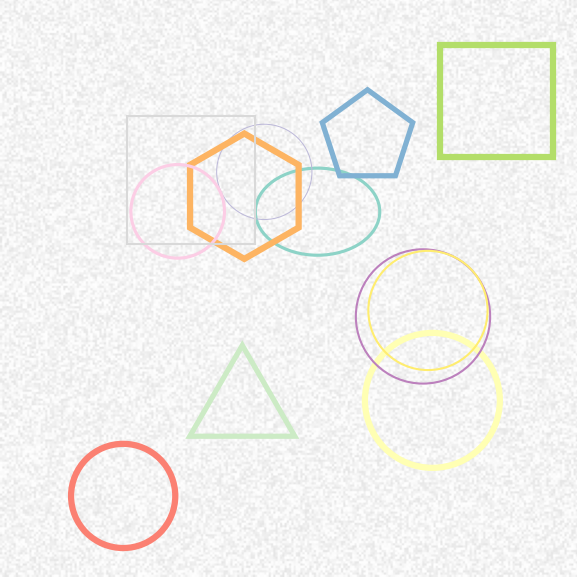[{"shape": "oval", "thickness": 1.5, "radius": 0.54, "center": [0.55, 0.633]}, {"shape": "circle", "thickness": 3, "radius": 0.58, "center": [0.749, 0.306]}, {"shape": "circle", "thickness": 0.5, "radius": 0.41, "center": [0.458, 0.702]}, {"shape": "circle", "thickness": 3, "radius": 0.45, "center": [0.213, 0.14]}, {"shape": "pentagon", "thickness": 2.5, "radius": 0.41, "center": [0.636, 0.761]}, {"shape": "hexagon", "thickness": 3, "radius": 0.54, "center": [0.423, 0.659]}, {"shape": "square", "thickness": 3, "radius": 0.49, "center": [0.86, 0.824]}, {"shape": "circle", "thickness": 1.5, "radius": 0.41, "center": [0.308, 0.633]}, {"shape": "square", "thickness": 1, "radius": 0.55, "center": [0.33, 0.688]}, {"shape": "circle", "thickness": 1, "radius": 0.58, "center": [0.732, 0.451]}, {"shape": "triangle", "thickness": 2.5, "radius": 0.52, "center": [0.42, 0.296]}, {"shape": "circle", "thickness": 1, "radius": 0.52, "center": [0.741, 0.462]}]